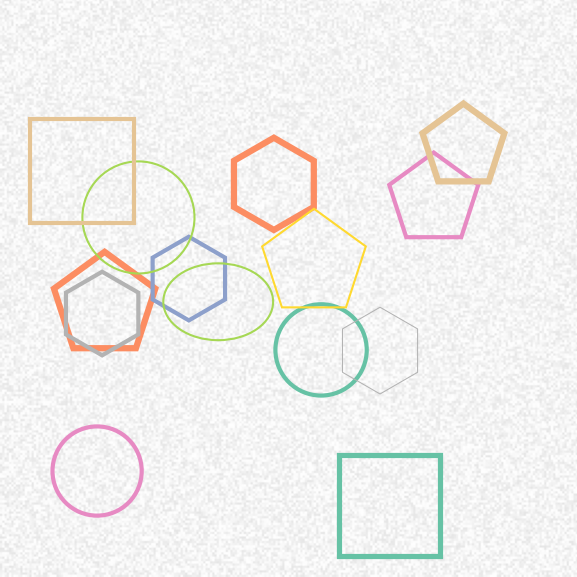[{"shape": "square", "thickness": 2.5, "radius": 0.44, "center": [0.674, 0.124]}, {"shape": "circle", "thickness": 2, "radius": 0.4, "center": [0.556, 0.393]}, {"shape": "pentagon", "thickness": 3, "radius": 0.46, "center": [0.181, 0.471]}, {"shape": "hexagon", "thickness": 3, "radius": 0.4, "center": [0.474, 0.681]}, {"shape": "hexagon", "thickness": 2, "radius": 0.36, "center": [0.327, 0.517]}, {"shape": "circle", "thickness": 2, "radius": 0.39, "center": [0.168, 0.183]}, {"shape": "pentagon", "thickness": 2, "radius": 0.41, "center": [0.751, 0.654]}, {"shape": "circle", "thickness": 1, "radius": 0.49, "center": [0.24, 0.623]}, {"shape": "oval", "thickness": 1, "radius": 0.48, "center": [0.378, 0.477]}, {"shape": "pentagon", "thickness": 1, "radius": 0.47, "center": [0.544, 0.543]}, {"shape": "pentagon", "thickness": 3, "radius": 0.37, "center": [0.803, 0.745]}, {"shape": "square", "thickness": 2, "radius": 0.45, "center": [0.142, 0.703]}, {"shape": "hexagon", "thickness": 0.5, "radius": 0.38, "center": [0.658, 0.392]}, {"shape": "hexagon", "thickness": 2, "radius": 0.36, "center": [0.177, 0.456]}]